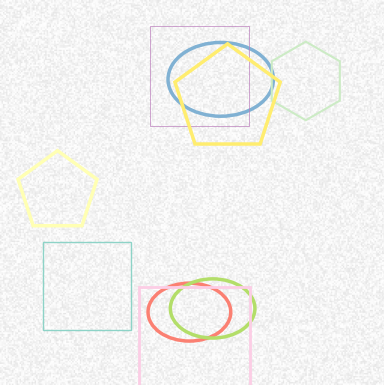[{"shape": "square", "thickness": 1, "radius": 0.57, "center": [0.226, 0.257]}, {"shape": "pentagon", "thickness": 2.5, "radius": 0.54, "center": [0.149, 0.501]}, {"shape": "oval", "thickness": 2.5, "radius": 0.54, "center": [0.492, 0.189]}, {"shape": "oval", "thickness": 2.5, "radius": 0.68, "center": [0.573, 0.794]}, {"shape": "oval", "thickness": 2.5, "radius": 0.55, "center": [0.552, 0.199]}, {"shape": "square", "thickness": 2, "radius": 0.71, "center": [0.505, 0.112]}, {"shape": "square", "thickness": 0.5, "radius": 0.64, "center": [0.519, 0.803]}, {"shape": "hexagon", "thickness": 1.5, "radius": 0.51, "center": [0.794, 0.79]}, {"shape": "pentagon", "thickness": 2.5, "radius": 0.72, "center": [0.591, 0.742]}]